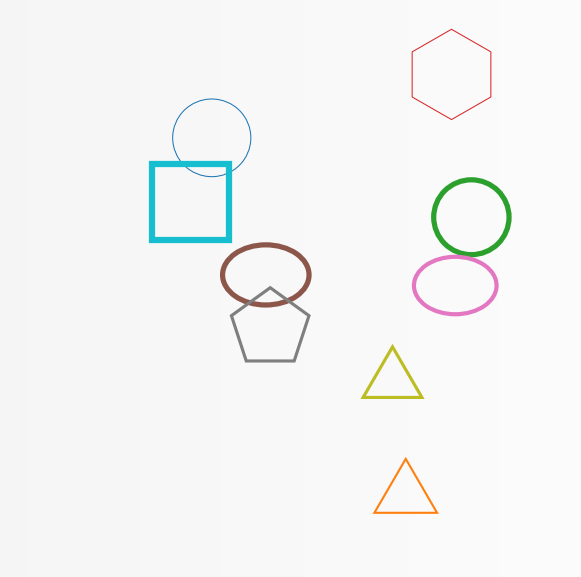[{"shape": "circle", "thickness": 0.5, "radius": 0.34, "center": [0.364, 0.76]}, {"shape": "triangle", "thickness": 1, "radius": 0.31, "center": [0.698, 0.142]}, {"shape": "circle", "thickness": 2.5, "radius": 0.32, "center": [0.811, 0.623]}, {"shape": "hexagon", "thickness": 0.5, "radius": 0.39, "center": [0.777, 0.87]}, {"shape": "oval", "thickness": 2.5, "radius": 0.37, "center": [0.457, 0.523]}, {"shape": "oval", "thickness": 2, "radius": 0.36, "center": [0.783, 0.505]}, {"shape": "pentagon", "thickness": 1.5, "radius": 0.35, "center": [0.465, 0.431]}, {"shape": "triangle", "thickness": 1.5, "radius": 0.29, "center": [0.675, 0.34]}, {"shape": "square", "thickness": 3, "radius": 0.33, "center": [0.328, 0.649]}]